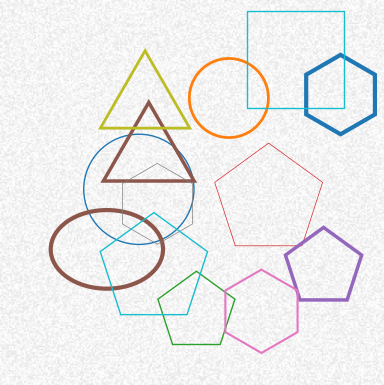[{"shape": "circle", "thickness": 1, "radius": 0.72, "center": [0.361, 0.508]}, {"shape": "hexagon", "thickness": 3, "radius": 0.52, "center": [0.885, 0.754]}, {"shape": "circle", "thickness": 2, "radius": 0.51, "center": [0.594, 0.745]}, {"shape": "pentagon", "thickness": 1, "radius": 0.53, "center": [0.51, 0.19]}, {"shape": "pentagon", "thickness": 0.5, "radius": 0.74, "center": [0.698, 0.481]}, {"shape": "pentagon", "thickness": 2.5, "radius": 0.52, "center": [0.84, 0.305]}, {"shape": "oval", "thickness": 3, "radius": 0.73, "center": [0.278, 0.352]}, {"shape": "triangle", "thickness": 2.5, "radius": 0.68, "center": [0.386, 0.598]}, {"shape": "hexagon", "thickness": 1.5, "radius": 0.54, "center": [0.679, 0.191]}, {"shape": "hexagon", "thickness": 0.5, "radius": 0.52, "center": [0.409, 0.471]}, {"shape": "triangle", "thickness": 2, "radius": 0.67, "center": [0.377, 0.734]}, {"shape": "pentagon", "thickness": 1, "radius": 0.73, "center": [0.4, 0.301]}, {"shape": "square", "thickness": 1, "radius": 0.63, "center": [0.767, 0.845]}]